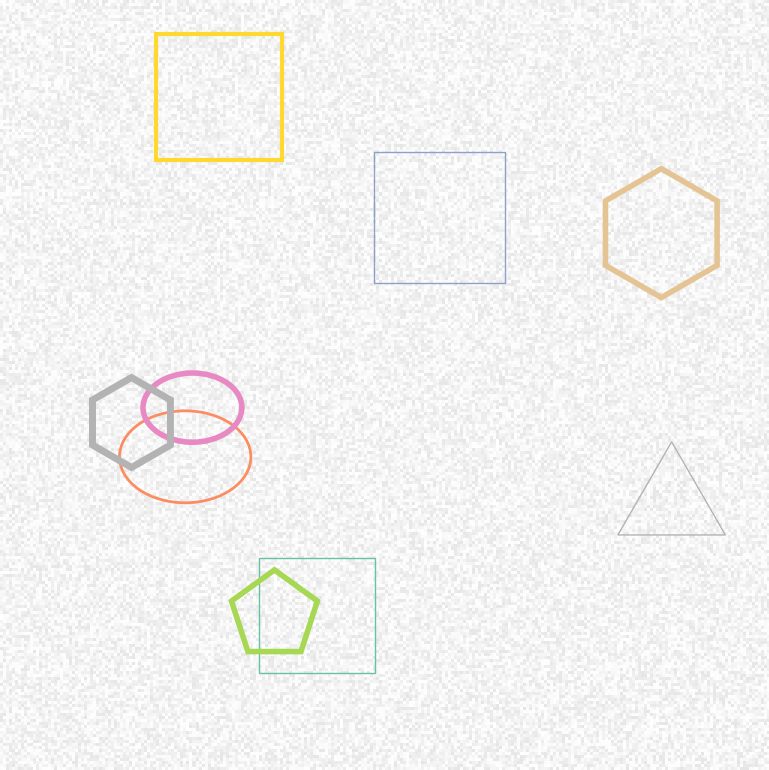[{"shape": "square", "thickness": 0.5, "radius": 0.38, "center": [0.411, 0.201]}, {"shape": "oval", "thickness": 1, "radius": 0.43, "center": [0.24, 0.407]}, {"shape": "square", "thickness": 0.5, "radius": 0.43, "center": [0.571, 0.717]}, {"shape": "oval", "thickness": 2, "radius": 0.32, "center": [0.25, 0.471]}, {"shape": "pentagon", "thickness": 2, "radius": 0.29, "center": [0.356, 0.201]}, {"shape": "square", "thickness": 1.5, "radius": 0.41, "center": [0.284, 0.874]}, {"shape": "hexagon", "thickness": 2, "radius": 0.42, "center": [0.859, 0.697]}, {"shape": "hexagon", "thickness": 2.5, "radius": 0.29, "center": [0.171, 0.451]}, {"shape": "triangle", "thickness": 0.5, "radius": 0.4, "center": [0.872, 0.346]}]